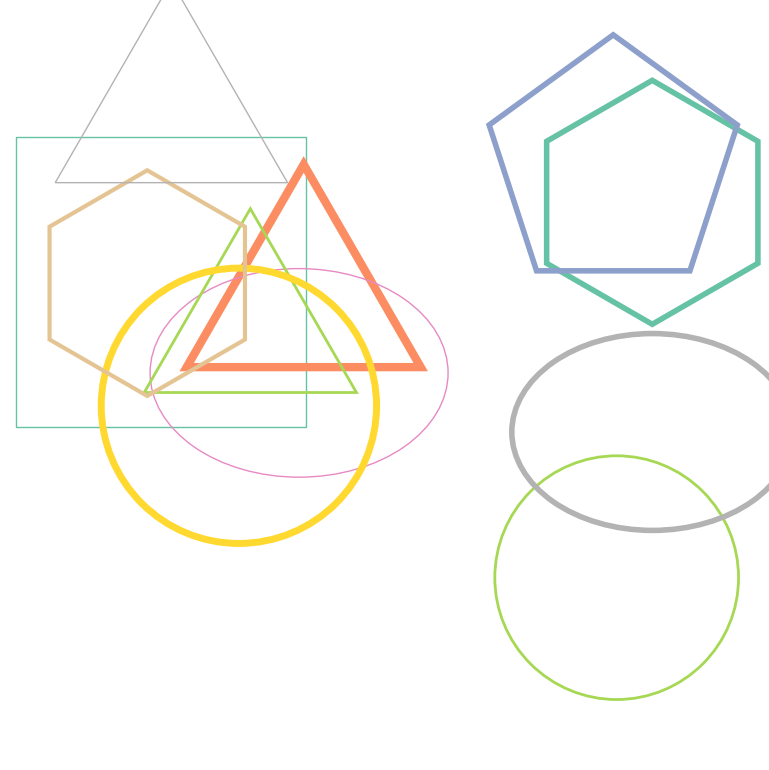[{"shape": "hexagon", "thickness": 2, "radius": 0.79, "center": [0.847, 0.737]}, {"shape": "square", "thickness": 0.5, "radius": 0.94, "center": [0.209, 0.634]}, {"shape": "triangle", "thickness": 3, "radius": 0.88, "center": [0.394, 0.611]}, {"shape": "pentagon", "thickness": 2, "radius": 0.85, "center": [0.796, 0.785]}, {"shape": "oval", "thickness": 0.5, "radius": 0.97, "center": [0.388, 0.516]}, {"shape": "circle", "thickness": 1, "radius": 0.79, "center": [0.801, 0.25]}, {"shape": "triangle", "thickness": 1, "radius": 0.8, "center": [0.325, 0.57]}, {"shape": "circle", "thickness": 2.5, "radius": 0.89, "center": [0.31, 0.473]}, {"shape": "hexagon", "thickness": 1.5, "radius": 0.73, "center": [0.191, 0.632]}, {"shape": "triangle", "thickness": 0.5, "radius": 0.87, "center": [0.223, 0.85]}, {"shape": "oval", "thickness": 2, "radius": 0.91, "center": [0.847, 0.439]}]